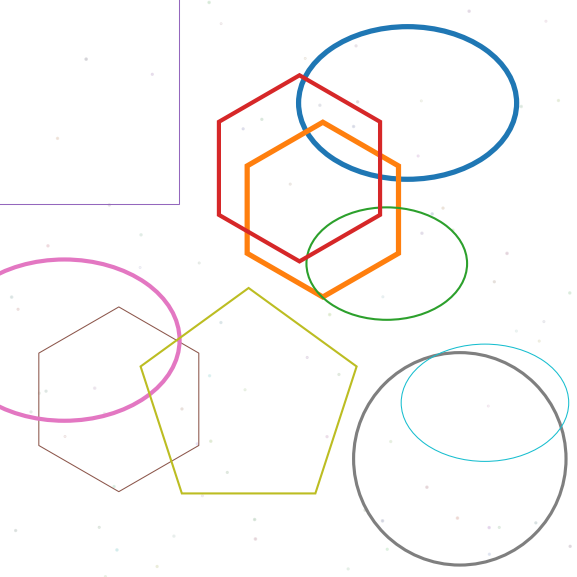[{"shape": "oval", "thickness": 2.5, "radius": 0.94, "center": [0.706, 0.821]}, {"shape": "hexagon", "thickness": 2.5, "radius": 0.76, "center": [0.559, 0.636]}, {"shape": "oval", "thickness": 1, "radius": 0.7, "center": [0.67, 0.543]}, {"shape": "hexagon", "thickness": 2, "radius": 0.81, "center": [0.519, 0.708]}, {"shape": "square", "thickness": 0.5, "radius": 0.91, "center": [0.127, 0.827]}, {"shape": "hexagon", "thickness": 0.5, "radius": 0.8, "center": [0.206, 0.308]}, {"shape": "oval", "thickness": 2, "radius": 1.0, "center": [0.111, 0.41]}, {"shape": "circle", "thickness": 1.5, "radius": 0.92, "center": [0.796, 0.205]}, {"shape": "pentagon", "thickness": 1, "radius": 0.98, "center": [0.43, 0.304]}, {"shape": "oval", "thickness": 0.5, "radius": 0.73, "center": [0.84, 0.302]}]